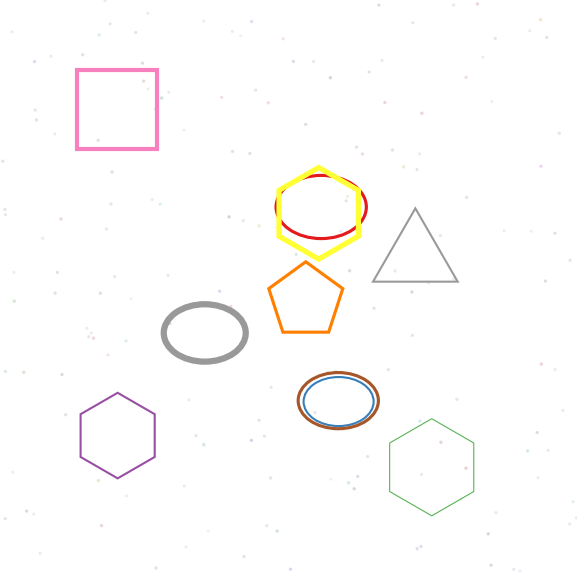[{"shape": "oval", "thickness": 1.5, "radius": 0.39, "center": [0.556, 0.641]}, {"shape": "oval", "thickness": 1, "radius": 0.3, "center": [0.586, 0.304]}, {"shape": "hexagon", "thickness": 0.5, "radius": 0.42, "center": [0.748, 0.19]}, {"shape": "hexagon", "thickness": 1, "radius": 0.37, "center": [0.204, 0.245]}, {"shape": "pentagon", "thickness": 1.5, "radius": 0.34, "center": [0.53, 0.478]}, {"shape": "hexagon", "thickness": 2.5, "radius": 0.4, "center": [0.552, 0.63]}, {"shape": "oval", "thickness": 1.5, "radius": 0.35, "center": [0.586, 0.305]}, {"shape": "square", "thickness": 2, "radius": 0.34, "center": [0.203, 0.81]}, {"shape": "oval", "thickness": 3, "radius": 0.35, "center": [0.355, 0.423]}, {"shape": "triangle", "thickness": 1, "radius": 0.42, "center": [0.719, 0.554]}]